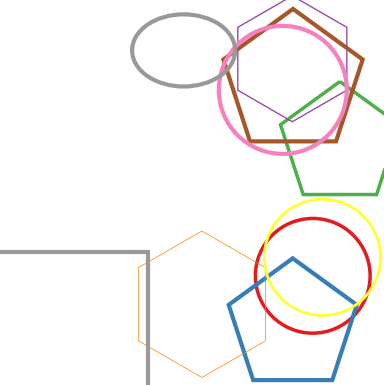[{"shape": "circle", "thickness": 2.5, "radius": 0.75, "center": [0.812, 0.284]}, {"shape": "pentagon", "thickness": 3, "radius": 0.87, "center": [0.76, 0.154]}, {"shape": "pentagon", "thickness": 2.5, "radius": 0.81, "center": [0.883, 0.626]}, {"shape": "hexagon", "thickness": 1, "radius": 0.82, "center": [0.759, 0.847]}, {"shape": "hexagon", "thickness": 0.5, "radius": 0.95, "center": [0.524, 0.21]}, {"shape": "circle", "thickness": 2, "radius": 0.75, "center": [0.838, 0.332]}, {"shape": "pentagon", "thickness": 3, "radius": 0.95, "center": [0.761, 0.787]}, {"shape": "circle", "thickness": 3, "radius": 0.83, "center": [0.735, 0.767]}, {"shape": "oval", "thickness": 3, "radius": 0.67, "center": [0.477, 0.869]}, {"shape": "square", "thickness": 3, "radius": 0.98, "center": [0.189, 0.151]}]